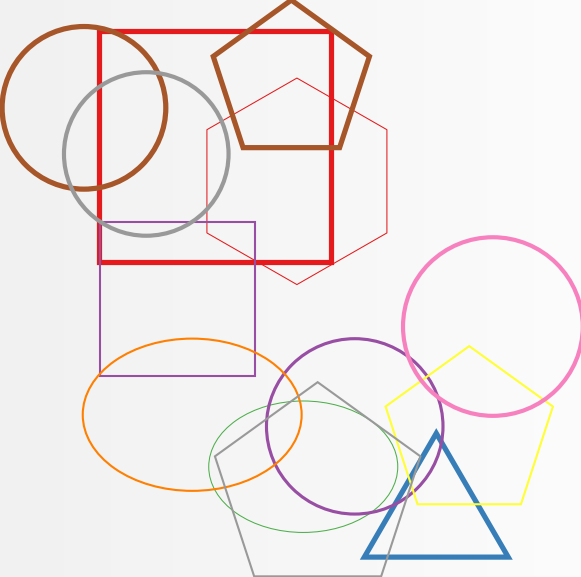[{"shape": "hexagon", "thickness": 0.5, "radius": 0.89, "center": [0.511, 0.685]}, {"shape": "square", "thickness": 2.5, "radius": 1.0, "center": [0.37, 0.746]}, {"shape": "triangle", "thickness": 2.5, "radius": 0.71, "center": [0.751, 0.106]}, {"shape": "oval", "thickness": 0.5, "radius": 0.81, "center": [0.522, 0.191]}, {"shape": "circle", "thickness": 1.5, "radius": 0.76, "center": [0.61, 0.261]}, {"shape": "square", "thickness": 1, "radius": 0.67, "center": [0.306, 0.482]}, {"shape": "oval", "thickness": 1, "radius": 0.94, "center": [0.331, 0.281]}, {"shape": "pentagon", "thickness": 1, "radius": 0.76, "center": [0.807, 0.248]}, {"shape": "circle", "thickness": 2.5, "radius": 0.7, "center": [0.144, 0.812]}, {"shape": "pentagon", "thickness": 2.5, "radius": 0.71, "center": [0.501, 0.858]}, {"shape": "circle", "thickness": 2, "radius": 0.77, "center": [0.848, 0.434]}, {"shape": "circle", "thickness": 2, "radius": 0.71, "center": [0.252, 0.733]}, {"shape": "pentagon", "thickness": 1, "radius": 0.93, "center": [0.547, 0.152]}]